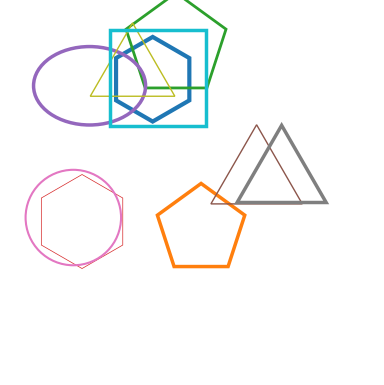[{"shape": "hexagon", "thickness": 3, "radius": 0.55, "center": [0.397, 0.794]}, {"shape": "pentagon", "thickness": 2.5, "radius": 0.6, "center": [0.522, 0.404]}, {"shape": "pentagon", "thickness": 2, "radius": 0.68, "center": [0.457, 0.882]}, {"shape": "hexagon", "thickness": 0.5, "radius": 0.61, "center": [0.213, 0.425]}, {"shape": "oval", "thickness": 2.5, "radius": 0.73, "center": [0.233, 0.777]}, {"shape": "triangle", "thickness": 1, "radius": 0.69, "center": [0.666, 0.539]}, {"shape": "circle", "thickness": 1.5, "radius": 0.62, "center": [0.19, 0.435]}, {"shape": "triangle", "thickness": 2.5, "radius": 0.67, "center": [0.732, 0.541]}, {"shape": "triangle", "thickness": 1, "radius": 0.63, "center": [0.344, 0.813]}, {"shape": "square", "thickness": 2.5, "radius": 0.62, "center": [0.411, 0.797]}]